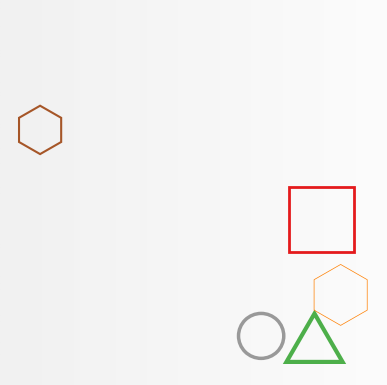[{"shape": "square", "thickness": 2, "radius": 0.42, "center": [0.83, 0.429]}, {"shape": "triangle", "thickness": 3, "radius": 0.42, "center": [0.812, 0.102]}, {"shape": "hexagon", "thickness": 0.5, "radius": 0.4, "center": [0.879, 0.234]}, {"shape": "hexagon", "thickness": 1.5, "radius": 0.31, "center": [0.103, 0.663]}, {"shape": "circle", "thickness": 2.5, "radius": 0.29, "center": [0.674, 0.128]}]